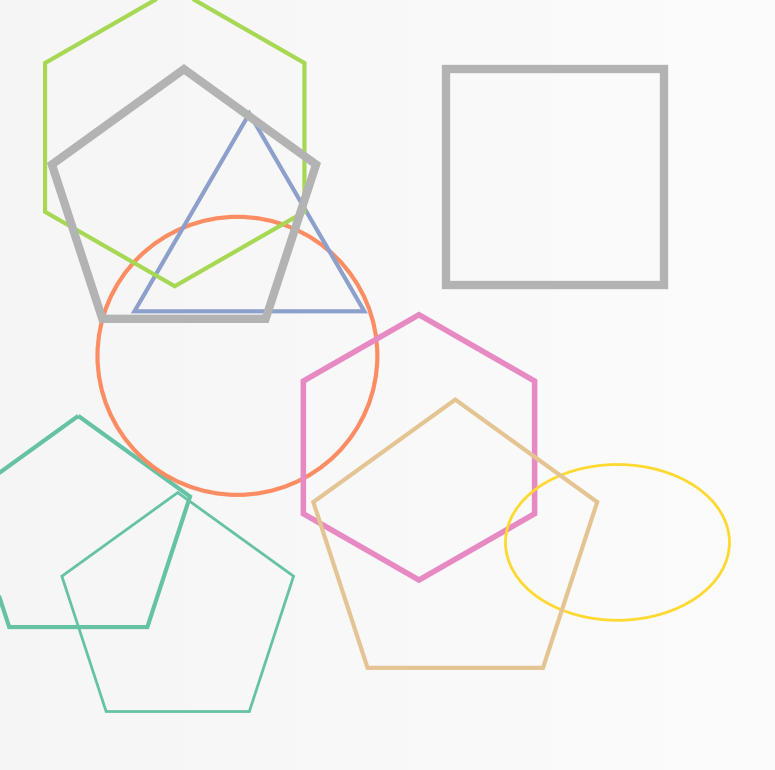[{"shape": "pentagon", "thickness": 1.5, "radius": 0.76, "center": [0.101, 0.308]}, {"shape": "pentagon", "thickness": 1, "radius": 0.79, "center": [0.229, 0.203]}, {"shape": "circle", "thickness": 1.5, "radius": 0.9, "center": [0.306, 0.538]}, {"shape": "triangle", "thickness": 1.5, "radius": 0.86, "center": [0.322, 0.681]}, {"shape": "hexagon", "thickness": 2, "radius": 0.86, "center": [0.541, 0.419]}, {"shape": "hexagon", "thickness": 1.5, "radius": 0.97, "center": [0.225, 0.822]}, {"shape": "oval", "thickness": 1, "radius": 0.72, "center": [0.797, 0.296]}, {"shape": "pentagon", "thickness": 1.5, "radius": 0.96, "center": [0.587, 0.288]}, {"shape": "pentagon", "thickness": 3, "radius": 0.9, "center": [0.237, 0.731]}, {"shape": "square", "thickness": 3, "radius": 0.7, "center": [0.716, 0.77]}]